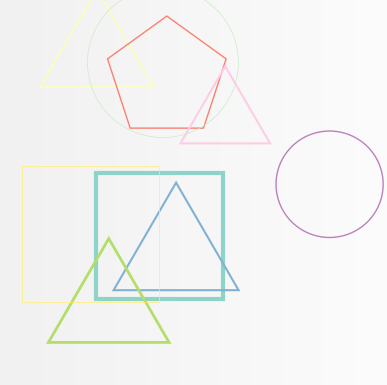[{"shape": "square", "thickness": 3, "radius": 0.82, "center": [0.412, 0.386]}, {"shape": "triangle", "thickness": 1, "radius": 0.85, "center": [0.25, 0.858]}, {"shape": "pentagon", "thickness": 1, "radius": 0.8, "center": [0.431, 0.797]}, {"shape": "triangle", "thickness": 1.5, "radius": 0.93, "center": [0.454, 0.339]}, {"shape": "triangle", "thickness": 2, "radius": 0.9, "center": [0.281, 0.201]}, {"shape": "triangle", "thickness": 1.5, "radius": 0.67, "center": [0.581, 0.694]}, {"shape": "circle", "thickness": 1, "radius": 0.69, "center": [0.851, 0.521]}, {"shape": "circle", "thickness": 0.5, "radius": 0.97, "center": [0.421, 0.838]}, {"shape": "square", "thickness": 0.5, "radius": 0.89, "center": [0.234, 0.393]}]